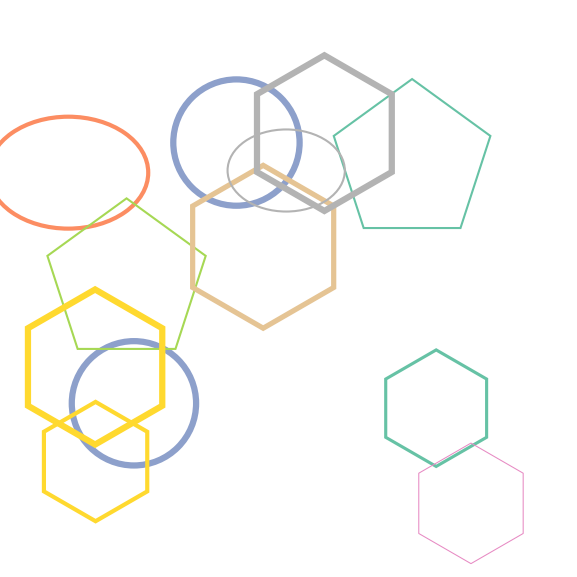[{"shape": "hexagon", "thickness": 1.5, "radius": 0.5, "center": [0.755, 0.292]}, {"shape": "pentagon", "thickness": 1, "radius": 0.71, "center": [0.714, 0.72]}, {"shape": "oval", "thickness": 2, "radius": 0.69, "center": [0.118, 0.7]}, {"shape": "circle", "thickness": 3, "radius": 0.55, "center": [0.409, 0.752]}, {"shape": "circle", "thickness": 3, "radius": 0.54, "center": [0.232, 0.301]}, {"shape": "hexagon", "thickness": 0.5, "radius": 0.52, "center": [0.816, 0.128]}, {"shape": "pentagon", "thickness": 1, "radius": 0.72, "center": [0.219, 0.512]}, {"shape": "hexagon", "thickness": 3, "radius": 0.67, "center": [0.165, 0.364]}, {"shape": "hexagon", "thickness": 2, "radius": 0.52, "center": [0.166, 0.2]}, {"shape": "hexagon", "thickness": 2.5, "radius": 0.71, "center": [0.456, 0.572]}, {"shape": "oval", "thickness": 1, "radius": 0.51, "center": [0.496, 0.704]}, {"shape": "hexagon", "thickness": 3, "radius": 0.67, "center": [0.562, 0.769]}]